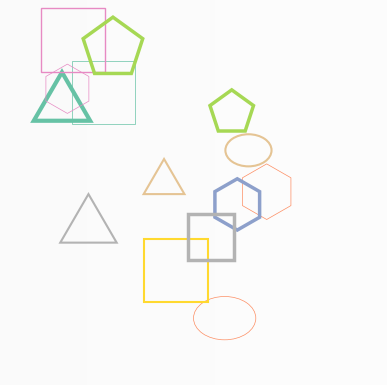[{"shape": "square", "thickness": 0.5, "radius": 0.41, "center": [0.268, 0.76]}, {"shape": "triangle", "thickness": 3, "radius": 0.42, "center": [0.16, 0.728]}, {"shape": "hexagon", "thickness": 0.5, "radius": 0.36, "center": [0.688, 0.502]}, {"shape": "oval", "thickness": 0.5, "radius": 0.4, "center": [0.58, 0.174]}, {"shape": "hexagon", "thickness": 2.5, "radius": 0.33, "center": [0.612, 0.469]}, {"shape": "hexagon", "thickness": 0.5, "radius": 0.32, "center": [0.174, 0.769]}, {"shape": "square", "thickness": 1, "radius": 0.42, "center": [0.189, 0.896]}, {"shape": "pentagon", "thickness": 2.5, "radius": 0.4, "center": [0.291, 0.875]}, {"shape": "pentagon", "thickness": 2.5, "radius": 0.3, "center": [0.598, 0.708]}, {"shape": "square", "thickness": 1.5, "radius": 0.41, "center": [0.454, 0.298]}, {"shape": "triangle", "thickness": 1.5, "radius": 0.3, "center": [0.423, 0.526]}, {"shape": "oval", "thickness": 1.5, "radius": 0.3, "center": [0.641, 0.61]}, {"shape": "triangle", "thickness": 1.5, "radius": 0.42, "center": [0.228, 0.412]}, {"shape": "square", "thickness": 2.5, "radius": 0.3, "center": [0.545, 0.385]}]